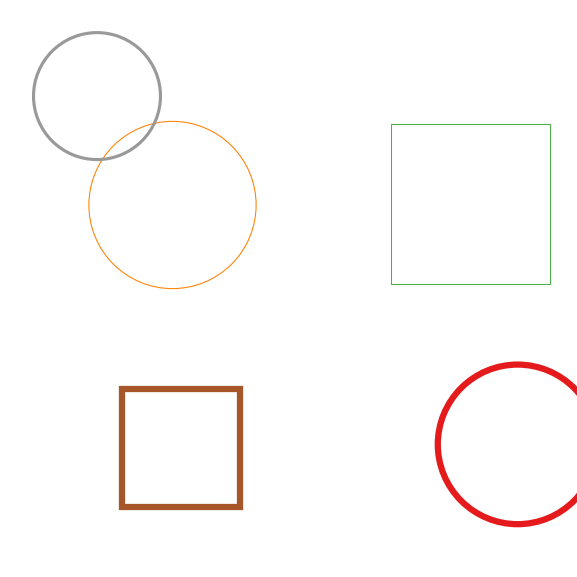[{"shape": "circle", "thickness": 3, "radius": 0.69, "center": [0.896, 0.23]}, {"shape": "square", "thickness": 0.5, "radius": 0.69, "center": [0.814, 0.646]}, {"shape": "circle", "thickness": 0.5, "radius": 0.72, "center": [0.299, 0.644]}, {"shape": "square", "thickness": 3, "radius": 0.51, "center": [0.313, 0.224]}, {"shape": "circle", "thickness": 1.5, "radius": 0.55, "center": [0.168, 0.833]}]